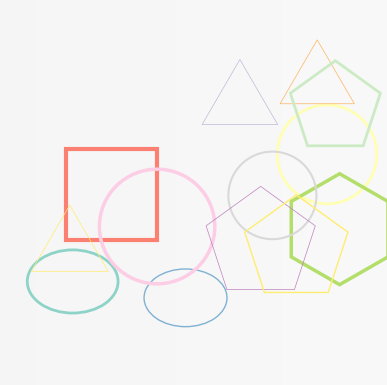[{"shape": "oval", "thickness": 2, "radius": 0.59, "center": [0.188, 0.269]}, {"shape": "circle", "thickness": 2, "radius": 0.64, "center": [0.844, 0.599]}, {"shape": "triangle", "thickness": 0.5, "radius": 0.56, "center": [0.619, 0.733]}, {"shape": "square", "thickness": 3, "radius": 0.59, "center": [0.288, 0.494]}, {"shape": "oval", "thickness": 1, "radius": 0.54, "center": [0.479, 0.226]}, {"shape": "triangle", "thickness": 0.5, "radius": 0.55, "center": [0.819, 0.786]}, {"shape": "hexagon", "thickness": 2.5, "radius": 0.72, "center": [0.876, 0.405]}, {"shape": "circle", "thickness": 2.5, "radius": 0.74, "center": [0.405, 0.412]}, {"shape": "circle", "thickness": 1.5, "radius": 0.57, "center": [0.703, 0.492]}, {"shape": "pentagon", "thickness": 0.5, "radius": 0.74, "center": [0.673, 0.368]}, {"shape": "pentagon", "thickness": 2, "radius": 0.61, "center": [0.865, 0.72]}, {"shape": "pentagon", "thickness": 1, "radius": 0.7, "center": [0.765, 0.354]}, {"shape": "triangle", "thickness": 0.5, "radius": 0.57, "center": [0.18, 0.353]}]